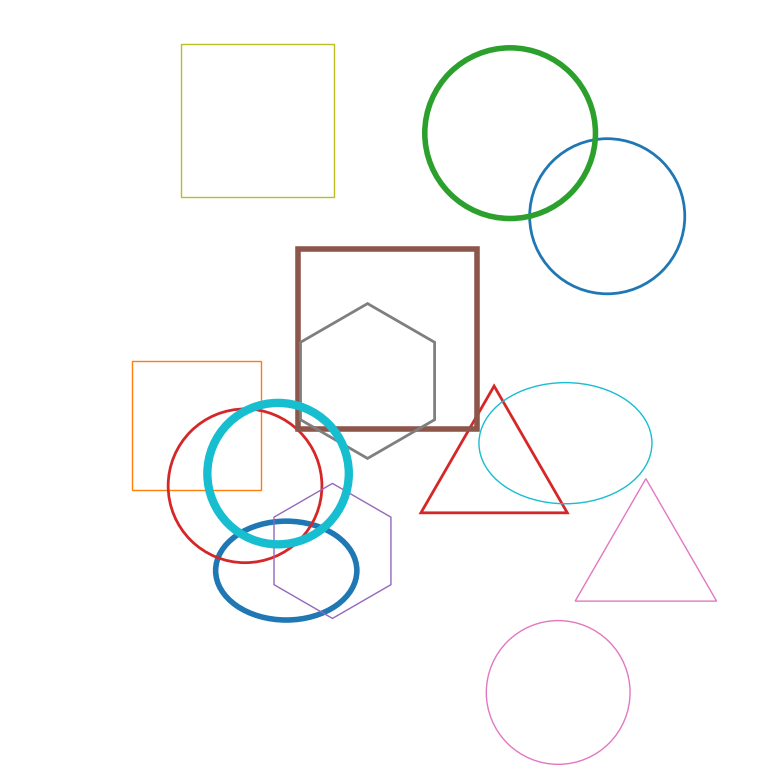[{"shape": "circle", "thickness": 1, "radius": 0.5, "center": [0.789, 0.719]}, {"shape": "oval", "thickness": 2, "radius": 0.46, "center": [0.372, 0.259]}, {"shape": "square", "thickness": 0.5, "radius": 0.42, "center": [0.255, 0.448]}, {"shape": "circle", "thickness": 2, "radius": 0.55, "center": [0.662, 0.827]}, {"shape": "circle", "thickness": 1, "radius": 0.5, "center": [0.318, 0.369]}, {"shape": "triangle", "thickness": 1, "radius": 0.55, "center": [0.642, 0.389]}, {"shape": "hexagon", "thickness": 0.5, "radius": 0.44, "center": [0.432, 0.285]}, {"shape": "square", "thickness": 2, "radius": 0.58, "center": [0.503, 0.56]}, {"shape": "circle", "thickness": 0.5, "radius": 0.47, "center": [0.725, 0.101]}, {"shape": "triangle", "thickness": 0.5, "radius": 0.53, "center": [0.839, 0.272]}, {"shape": "hexagon", "thickness": 1, "radius": 0.5, "center": [0.477, 0.505]}, {"shape": "square", "thickness": 0.5, "radius": 0.5, "center": [0.335, 0.844]}, {"shape": "circle", "thickness": 3, "radius": 0.46, "center": [0.361, 0.385]}, {"shape": "oval", "thickness": 0.5, "radius": 0.56, "center": [0.734, 0.424]}]